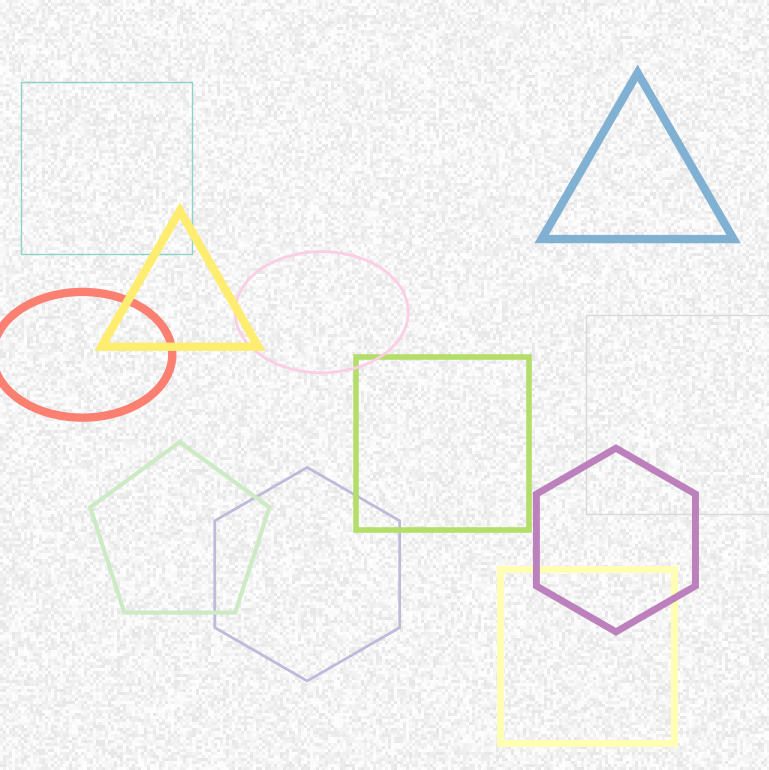[{"shape": "square", "thickness": 0.5, "radius": 0.56, "center": [0.138, 0.782]}, {"shape": "square", "thickness": 2.5, "radius": 0.56, "center": [0.763, 0.148]}, {"shape": "hexagon", "thickness": 1, "radius": 0.69, "center": [0.399, 0.254]}, {"shape": "oval", "thickness": 3, "radius": 0.58, "center": [0.107, 0.539]}, {"shape": "triangle", "thickness": 3, "radius": 0.72, "center": [0.828, 0.761]}, {"shape": "square", "thickness": 2, "radius": 0.56, "center": [0.575, 0.424]}, {"shape": "oval", "thickness": 1, "radius": 0.56, "center": [0.418, 0.595]}, {"shape": "square", "thickness": 0.5, "radius": 0.64, "center": [0.89, 0.461]}, {"shape": "hexagon", "thickness": 2.5, "radius": 0.6, "center": [0.8, 0.299]}, {"shape": "pentagon", "thickness": 1.5, "radius": 0.61, "center": [0.233, 0.303]}, {"shape": "triangle", "thickness": 3, "radius": 0.59, "center": [0.234, 0.609]}]